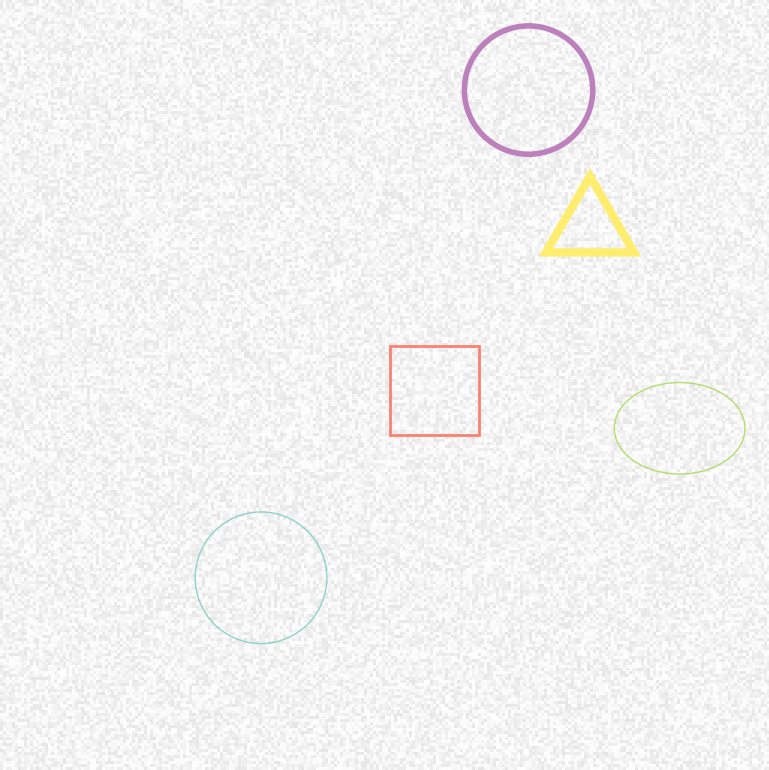[{"shape": "circle", "thickness": 0.5, "radius": 0.43, "center": [0.339, 0.25]}, {"shape": "square", "thickness": 1, "radius": 0.29, "center": [0.564, 0.493]}, {"shape": "oval", "thickness": 0.5, "radius": 0.42, "center": [0.883, 0.444]}, {"shape": "circle", "thickness": 2, "radius": 0.42, "center": [0.686, 0.883]}, {"shape": "triangle", "thickness": 3, "radius": 0.33, "center": [0.766, 0.705]}]